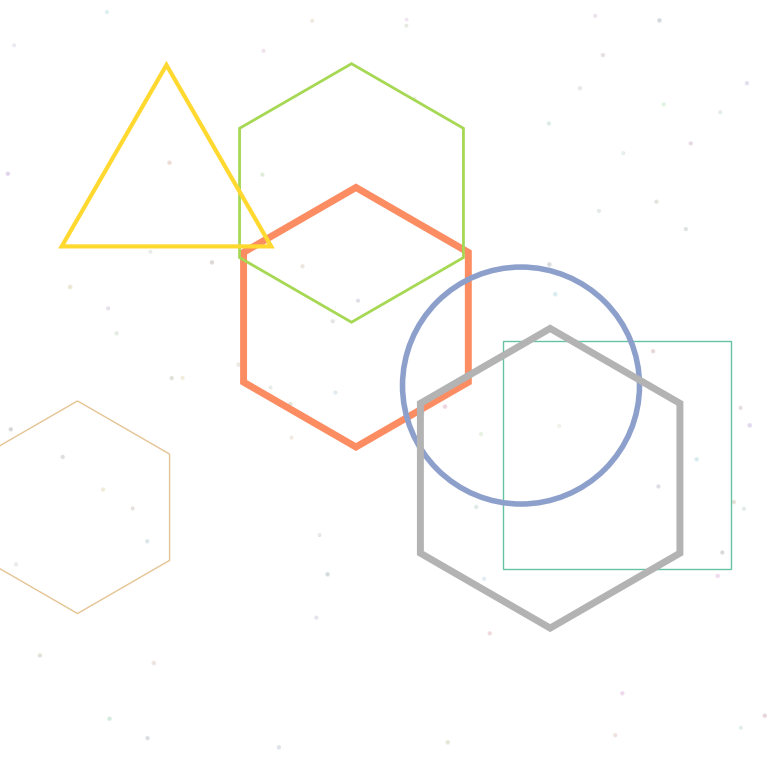[{"shape": "square", "thickness": 0.5, "radius": 0.74, "center": [0.802, 0.41]}, {"shape": "hexagon", "thickness": 2.5, "radius": 0.84, "center": [0.462, 0.588]}, {"shape": "circle", "thickness": 2, "radius": 0.77, "center": [0.677, 0.499]}, {"shape": "hexagon", "thickness": 1, "radius": 0.84, "center": [0.456, 0.749]}, {"shape": "triangle", "thickness": 1.5, "radius": 0.79, "center": [0.216, 0.759]}, {"shape": "hexagon", "thickness": 0.5, "radius": 0.69, "center": [0.101, 0.341]}, {"shape": "hexagon", "thickness": 2.5, "radius": 0.97, "center": [0.714, 0.379]}]